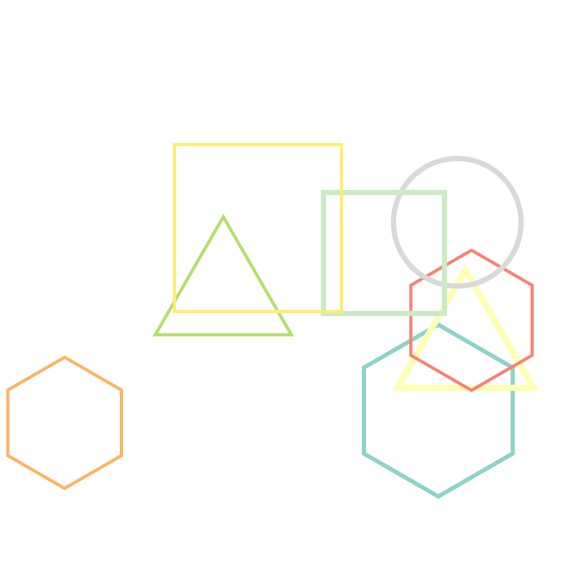[{"shape": "hexagon", "thickness": 2, "radius": 0.74, "center": [0.759, 0.288]}, {"shape": "triangle", "thickness": 3, "radius": 0.68, "center": [0.806, 0.396]}, {"shape": "hexagon", "thickness": 1.5, "radius": 0.61, "center": [0.816, 0.445]}, {"shape": "hexagon", "thickness": 1.5, "radius": 0.57, "center": [0.112, 0.267]}, {"shape": "triangle", "thickness": 1.5, "radius": 0.68, "center": [0.387, 0.487]}, {"shape": "circle", "thickness": 2.5, "radius": 0.55, "center": [0.792, 0.614]}, {"shape": "square", "thickness": 2.5, "radius": 0.52, "center": [0.664, 0.562]}, {"shape": "square", "thickness": 1.5, "radius": 0.72, "center": [0.445, 0.606]}]